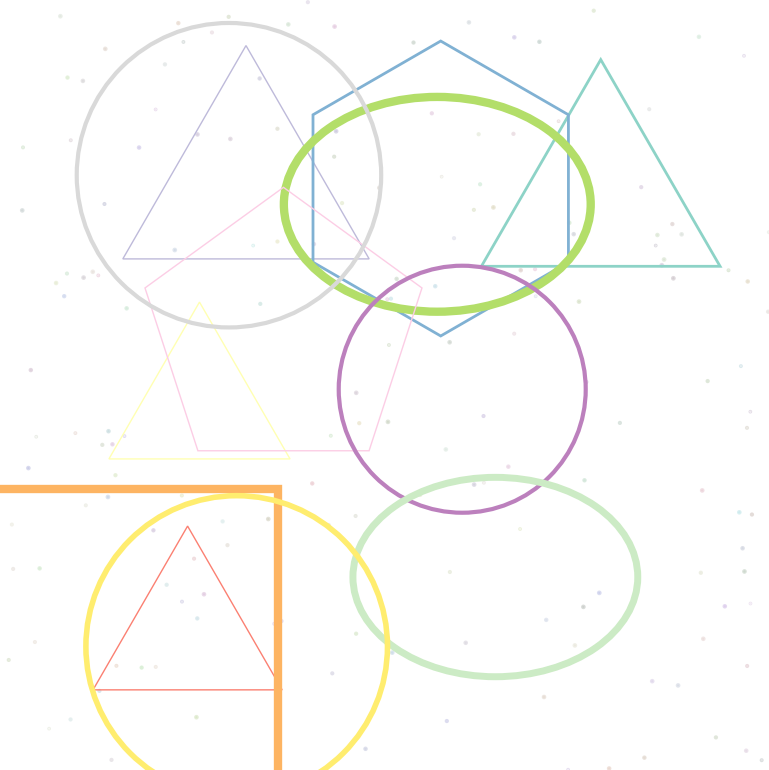[{"shape": "triangle", "thickness": 1, "radius": 0.89, "center": [0.78, 0.744]}, {"shape": "triangle", "thickness": 0.5, "radius": 0.68, "center": [0.259, 0.472]}, {"shape": "triangle", "thickness": 0.5, "radius": 0.92, "center": [0.319, 0.756]}, {"shape": "triangle", "thickness": 0.5, "radius": 0.71, "center": [0.244, 0.175]}, {"shape": "hexagon", "thickness": 1, "radius": 0.96, "center": [0.572, 0.755]}, {"shape": "square", "thickness": 3, "radius": 1.0, "center": [0.161, 0.165]}, {"shape": "oval", "thickness": 3, "radius": 1.0, "center": [0.568, 0.735]}, {"shape": "pentagon", "thickness": 0.5, "radius": 0.95, "center": [0.368, 0.568]}, {"shape": "circle", "thickness": 1.5, "radius": 0.99, "center": [0.297, 0.772]}, {"shape": "circle", "thickness": 1.5, "radius": 0.8, "center": [0.6, 0.495]}, {"shape": "oval", "thickness": 2.5, "radius": 0.92, "center": [0.643, 0.251]}, {"shape": "circle", "thickness": 2, "radius": 0.98, "center": [0.307, 0.16]}]